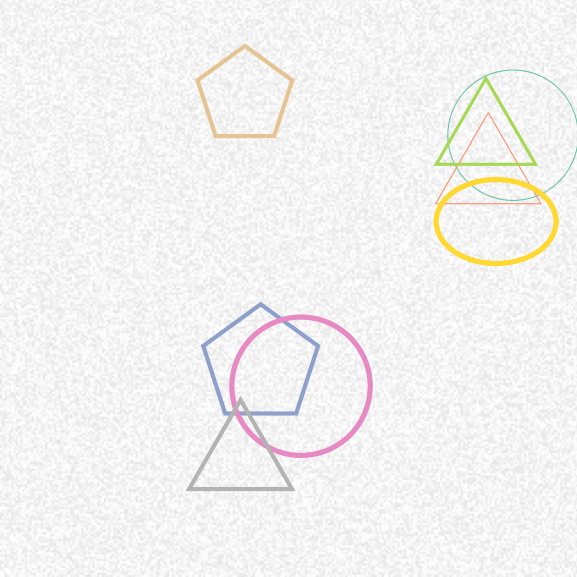[{"shape": "circle", "thickness": 0.5, "radius": 0.56, "center": [0.888, 0.765]}, {"shape": "triangle", "thickness": 0.5, "radius": 0.53, "center": [0.846, 0.699]}, {"shape": "pentagon", "thickness": 2, "radius": 0.52, "center": [0.451, 0.368]}, {"shape": "circle", "thickness": 2.5, "radius": 0.6, "center": [0.521, 0.33]}, {"shape": "triangle", "thickness": 1.5, "radius": 0.5, "center": [0.841, 0.764]}, {"shape": "oval", "thickness": 2.5, "radius": 0.52, "center": [0.859, 0.616]}, {"shape": "pentagon", "thickness": 2, "radius": 0.43, "center": [0.424, 0.833]}, {"shape": "triangle", "thickness": 2, "radius": 0.51, "center": [0.417, 0.204]}]